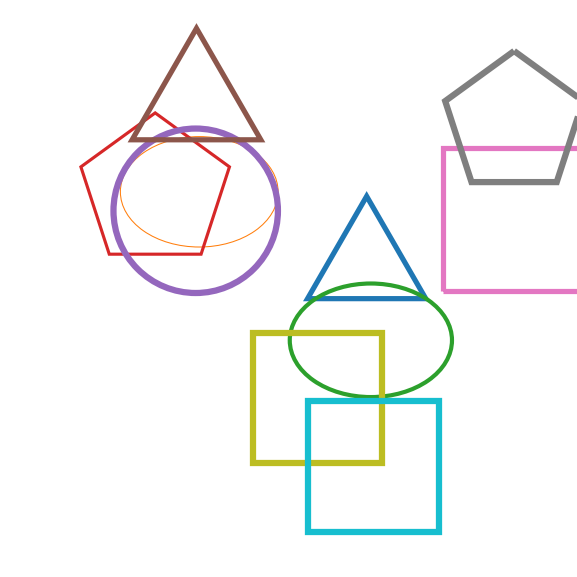[{"shape": "triangle", "thickness": 2.5, "radius": 0.59, "center": [0.635, 0.541]}, {"shape": "oval", "thickness": 0.5, "radius": 0.68, "center": [0.345, 0.667]}, {"shape": "oval", "thickness": 2, "radius": 0.7, "center": [0.642, 0.41]}, {"shape": "pentagon", "thickness": 1.5, "radius": 0.68, "center": [0.269, 0.668]}, {"shape": "circle", "thickness": 3, "radius": 0.71, "center": [0.339, 0.634]}, {"shape": "triangle", "thickness": 2.5, "radius": 0.64, "center": [0.34, 0.821]}, {"shape": "square", "thickness": 2.5, "radius": 0.62, "center": [0.892, 0.619]}, {"shape": "pentagon", "thickness": 3, "radius": 0.63, "center": [0.89, 0.785]}, {"shape": "square", "thickness": 3, "radius": 0.56, "center": [0.55, 0.31]}, {"shape": "square", "thickness": 3, "radius": 0.57, "center": [0.647, 0.191]}]